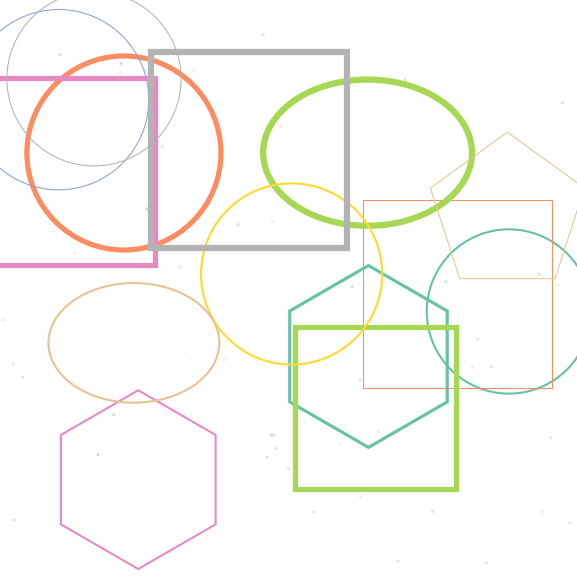[{"shape": "circle", "thickness": 1, "radius": 0.71, "center": [0.881, 0.46]}, {"shape": "hexagon", "thickness": 1.5, "radius": 0.79, "center": [0.638, 0.382]}, {"shape": "square", "thickness": 0.5, "radius": 0.82, "center": [0.793, 0.49]}, {"shape": "circle", "thickness": 2.5, "radius": 0.84, "center": [0.215, 0.734]}, {"shape": "circle", "thickness": 0.5, "radius": 0.78, "center": [0.101, 0.827]}, {"shape": "hexagon", "thickness": 1, "radius": 0.77, "center": [0.239, 0.169]}, {"shape": "square", "thickness": 2.5, "radius": 0.81, "center": [0.107, 0.702]}, {"shape": "oval", "thickness": 3, "radius": 0.9, "center": [0.636, 0.735]}, {"shape": "square", "thickness": 2.5, "radius": 0.7, "center": [0.65, 0.293]}, {"shape": "circle", "thickness": 1, "radius": 0.78, "center": [0.505, 0.525]}, {"shape": "pentagon", "thickness": 0.5, "radius": 0.7, "center": [0.879, 0.63]}, {"shape": "oval", "thickness": 1, "radius": 0.74, "center": [0.232, 0.405]}, {"shape": "circle", "thickness": 0.5, "radius": 0.75, "center": [0.163, 0.863]}, {"shape": "square", "thickness": 3, "radius": 0.85, "center": [0.431, 0.74]}]